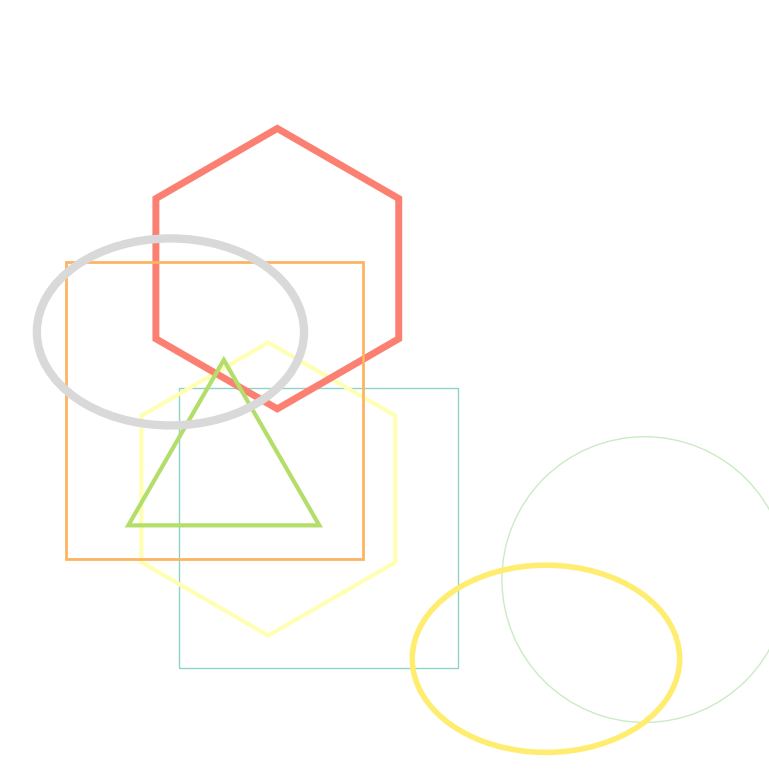[{"shape": "square", "thickness": 0.5, "radius": 0.91, "center": [0.414, 0.314]}, {"shape": "hexagon", "thickness": 1.5, "radius": 0.95, "center": [0.349, 0.365]}, {"shape": "hexagon", "thickness": 2.5, "radius": 0.91, "center": [0.36, 0.651]}, {"shape": "square", "thickness": 1, "radius": 0.97, "center": [0.279, 0.467]}, {"shape": "triangle", "thickness": 1.5, "radius": 0.72, "center": [0.291, 0.389]}, {"shape": "oval", "thickness": 3, "radius": 0.87, "center": [0.221, 0.569]}, {"shape": "circle", "thickness": 0.5, "radius": 0.93, "center": [0.837, 0.247]}, {"shape": "oval", "thickness": 2, "radius": 0.87, "center": [0.709, 0.144]}]